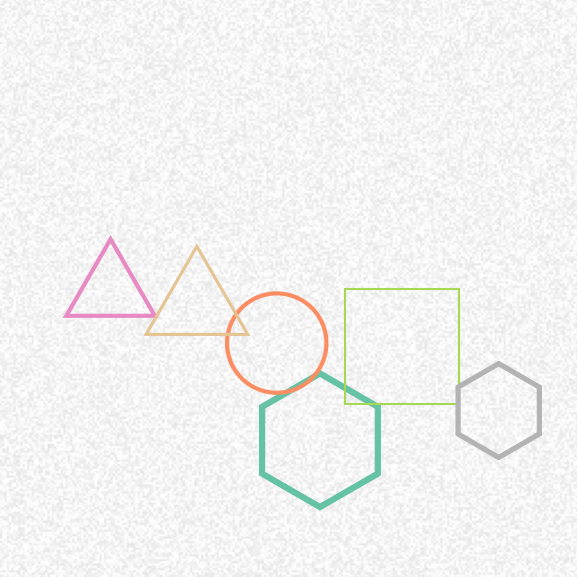[{"shape": "hexagon", "thickness": 3, "radius": 0.58, "center": [0.554, 0.237]}, {"shape": "circle", "thickness": 2, "radius": 0.43, "center": [0.479, 0.405]}, {"shape": "triangle", "thickness": 2, "radius": 0.44, "center": [0.191, 0.497]}, {"shape": "square", "thickness": 1, "radius": 0.5, "center": [0.696, 0.399]}, {"shape": "triangle", "thickness": 1.5, "radius": 0.51, "center": [0.341, 0.471]}, {"shape": "hexagon", "thickness": 2.5, "radius": 0.41, "center": [0.864, 0.288]}]